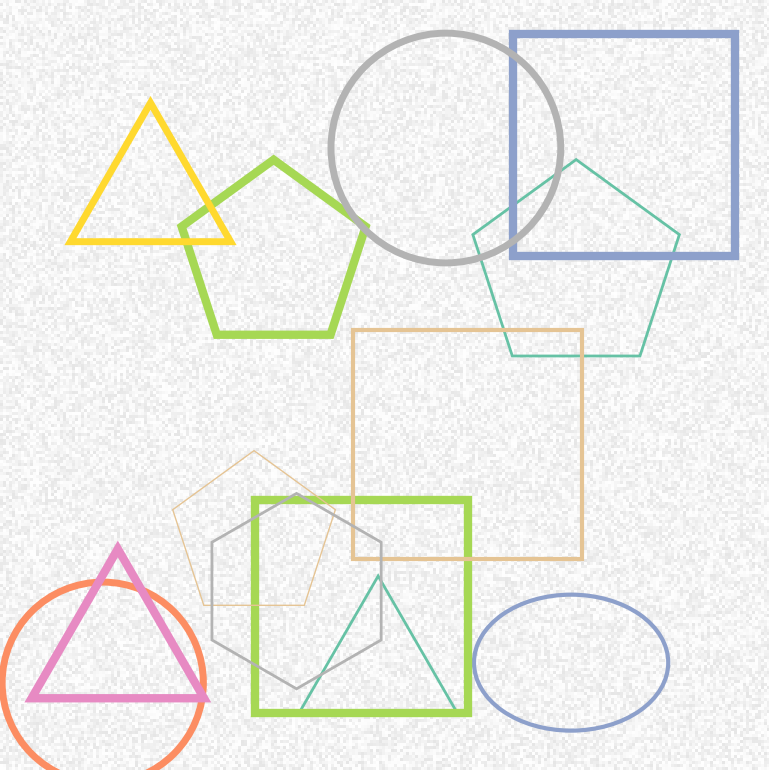[{"shape": "triangle", "thickness": 1, "radius": 0.59, "center": [0.491, 0.133]}, {"shape": "pentagon", "thickness": 1, "radius": 0.71, "center": [0.748, 0.652]}, {"shape": "circle", "thickness": 2.5, "radius": 0.65, "center": [0.133, 0.113]}, {"shape": "oval", "thickness": 1.5, "radius": 0.63, "center": [0.742, 0.139]}, {"shape": "square", "thickness": 3, "radius": 0.72, "center": [0.81, 0.812]}, {"shape": "triangle", "thickness": 3, "radius": 0.65, "center": [0.153, 0.158]}, {"shape": "square", "thickness": 3, "radius": 0.69, "center": [0.469, 0.213]}, {"shape": "pentagon", "thickness": 3, "radius": 0.63, "center": [0.355, 0.667]}, {"shape": "triangle", "thickness": 2.5, "radius": 0.6, "center": [0.195, 0.746]}, {"shape": "square", "thickness": 1.5, "radius": 0.75, "center": [0.607, 0.423]}, {"shape": "pentagon", "thickness": 0.5, "radius": 0.56, "center": [0.33, 0.304]}, {"shape": "hexagon", "thickness": 1, "radius": 0.63, "center": [0.385, 0.232]}, {"shape": "circle", "thickness": 2.5, "radius": 0.75, "center": [0.579, 0.808]}]